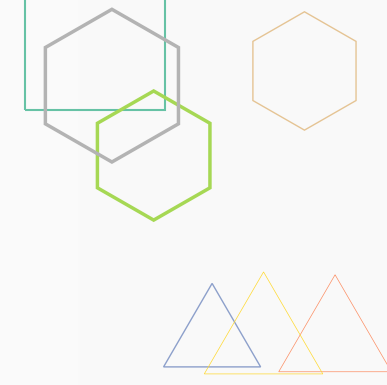[{"shape": "square", "thickness": 1.5, "radius": 0.91, "center": [0.245, 0.894]}, {"shape": "triangle", "thickness": 0.5, "radius": 0.84, "center": [0.865, 0.118]}, {"shape": "triangle", "thickness": 1, "radius": 0.72, "center": [0.547, 0.119]}, {"shape": "hexagon", "thickness": 2.5, "radius": 0.84, "center": [0.397, 0.596]}, {"shape": "triangle", "thickness": 0.5, "radius": 0.88, "center": [0.68, 0.117]}, {"shape": "hexagon", "thickness": 1, "radius": 0.77, "center": [0.786, 0.816]}, {"shape": "hexagon", "thickness": 2.5, "radius": 0.99, "center": [0.289, 0.778]}]